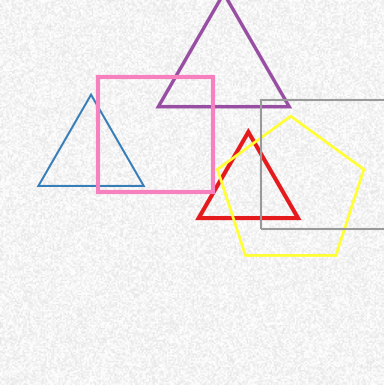[{"shape": "triangle", "thickness": 3, "radius": 0.74, "center": [0.645, 0.508]}, {"shape": "triangle", "thickness": 1.5, "radius": 0.79, "center": [0.237, 0.596]}, {"shape": "triangle", "thickness": 2.5, "radius": 0.98, "center": [0.581, 0.821]}, {"shape": "pentagon", "thickness": 2, "radius": 1.0, "center": [0.755, 0.498]}, {"shape": "square", "thickness": 3, "radius": 0.74, "center": [0.404, 0.651]}, {"shape": "square", "thickness": 1.5, "radius": 0.84, "center": [0.846, 0.573]}]